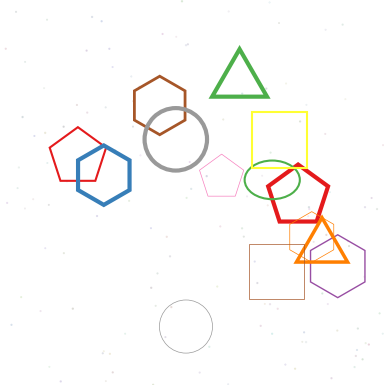[{"shape": "pentagon", "thickness": 3, "radius": 0.41, "center": [0.774, 0.491]}, {"shape": "pentagon", "thickness": 1.5, "radius": 0.39, "center": [0.202, 0.593]}, {"shape": "hexagon", "thickness": 3, "radius": 0.39, "center": [0.27, 0.545]}, {"shape": "triangle", "thickness": 3, "radius": 0.41, "center": [0.622, 0.79]}, {"shape": "oval", "thickness": 1.5, "radius": 0.36, "center": [0.707, 0.533]}, {"shape": "hexagon", "thickness": 1, "radius": 0.41, "center": [0.877, 0.309]}, {"shape": "triangle", "thickness": 2.5, "radius": 0.38, "center": [0.836, 0.358]}, {"shape": "hexagon", "thickness": 0.5, "radius": 0.33, "center": [0.81, 0.384]}, {"shape": "square", "thickness": 1.5, "radius": 0.36, "center": [0.726, 0.636]}, {"shape": "square", "thickness": 0.5, "radius": 0.36, "center": [0.718, 0.296]}, {"shape": "hexagon", "thickness": 2, "radius": 0.38, "center": [0.415, 0.726]}, {"shape": "pentagon", "thickness": 0.5, "radius": 0.3, "center": [0.576, 0.539]}, {"shape": "circle", "thickness": 3, "radius": 0.41, "center": [0.457, 0.638]}, {"shape": "circle", "thickness": 0.5, "radius": 0.34, "center": [0.483, 0.152]}]